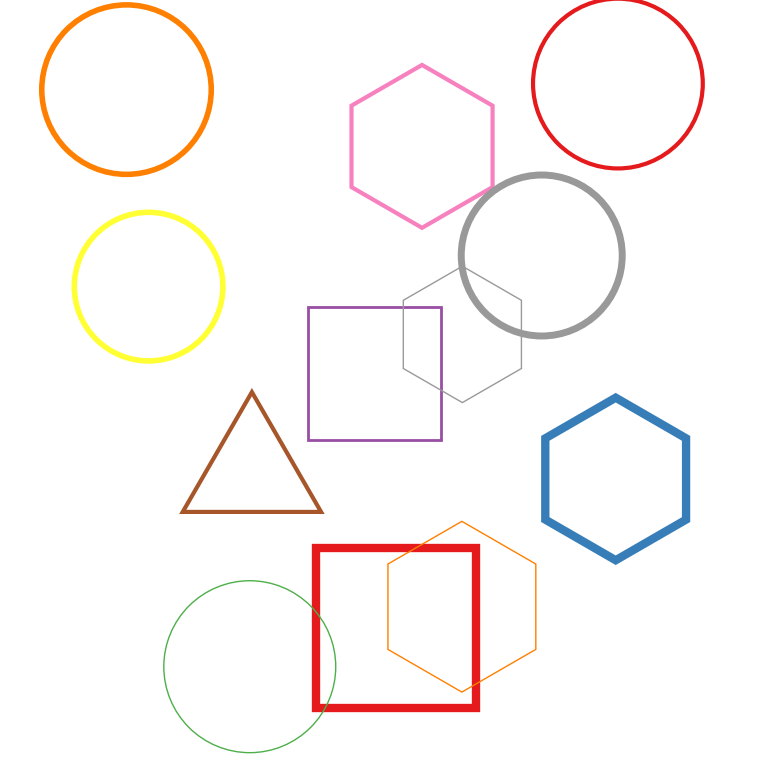[{"shape": "square", "thickness": 3, "radius": 0.52, "center": [0.514, 0.184]}, {"shape": "circle", "thickness": 1.5, "radius": 0.55, "center": [0.802, 0.891]}, {"shape": "hexagon", "thickness": 3, "radius": 0.53, "center": [0.8, 0.378]}, {"shape": "circle", "thickness": 0.5, "radius": 0.56, "center": [0.324, 0.134]}, {"shape": "square", "thickness": 1, "radius": 0.43, "center": [0.487, 0.515]}, {"shape": "hexagon", "thickness": 0.5, "radius": 0.55, "center": [0.6, 0.212]}, {"shape": "circle", "thickness": 2, "radius": 0.55, "center": [0.164, 0.884]}, {"shape": "circle", "thickness": 2, "radius": 0.48, "center": [0.193, 0.628]}, {"shape": "triangle", "thickness": 1.5, "radius": 0.52, "center": [0.327, 0.387]}, {"shape": "hexagon", "thickness": 1.5, "radius": 0.53, "center": [0.548, 0.81]}, {"shape": "circle", "thickness": 2.5, "radius": 0.52, "center": [0.704, 0.668]}, {"shape": "hexagon", "thickness": 0.5, "radius": 0.44, "center": [0.6, 0.566]}]